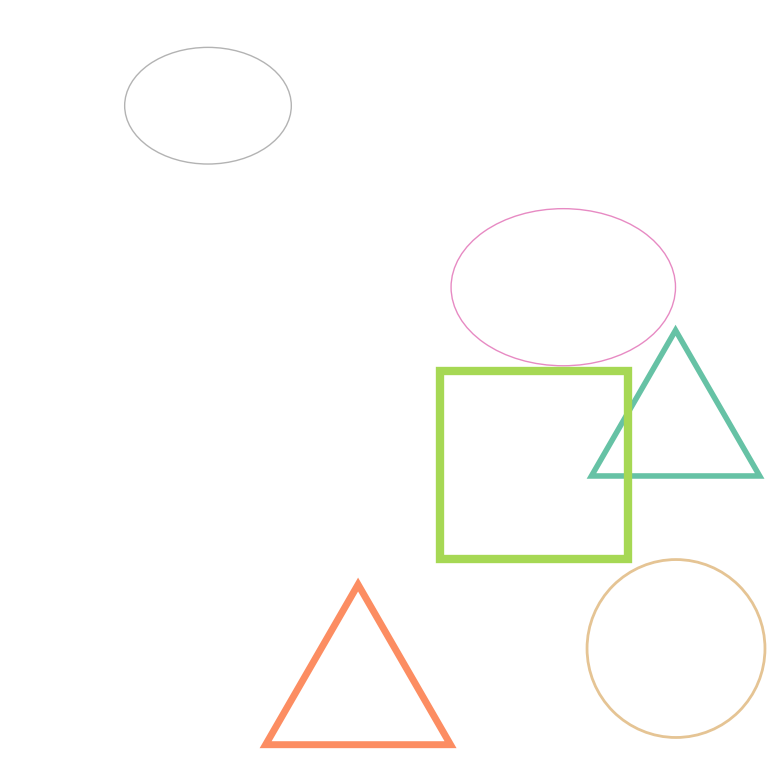[{"shape": "triangle", "thickness": 2, "radius": 0.63, "center": [0.877, 0.445]}, {"shape": "triangle", "thickness": 2.5, "radius": 0.69, "center": [0.465, 0.102]}, {"shape": "oval", "thickness": 0.5, "radius": 0.73, "center": [0.732, 0.627]}, {"shape": "square", "thickness": 3, "radius": 0.61, "center": [0.693, 0.396]}, {"shape": "circle", "thickness": 1, "radius": 0.58, "center": [0.878, 0.158]}, {"shape": "oval", "thickness": 0.5, "radius": 0.54, "center": [0.27, 0.863]}]